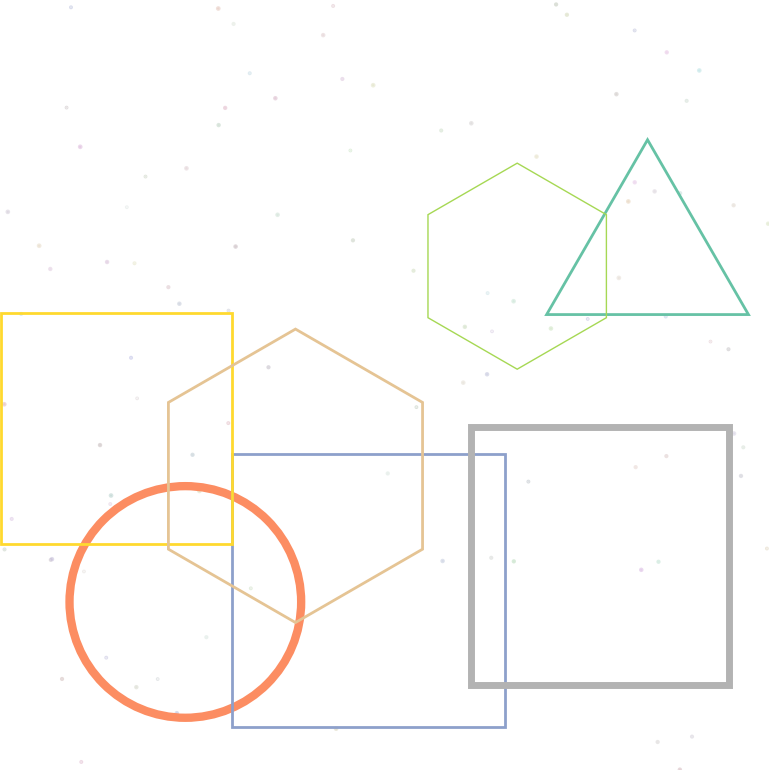[{"shape": "triangle", "thickness": 1, "radius": 0.76, "center": [0.841, 0.667]}, {"shape": "circle", "thickness": 3, "radius": 0.75, "center": [0.241, 0.218]}, {"shape": "square", "thickness": 1, "radius": 0.89, "center": [0.479, 0.234]}, {"shape": "hexagon", "thickness": 0.5, "radius": 0.67, "center": [0.672, 0.654]}, {"shape": "square", "thickness": 1, "radius": 0.75, "center": [0.152, 0.443]}, {"shape": "hexagon", "thickness": 1, "radius": 0.95, "center": [0.384, 0.382]}, {"shape": "square", "thickness": 2.5, "radius": 0.84, "center": [0.779, 0.278]}]